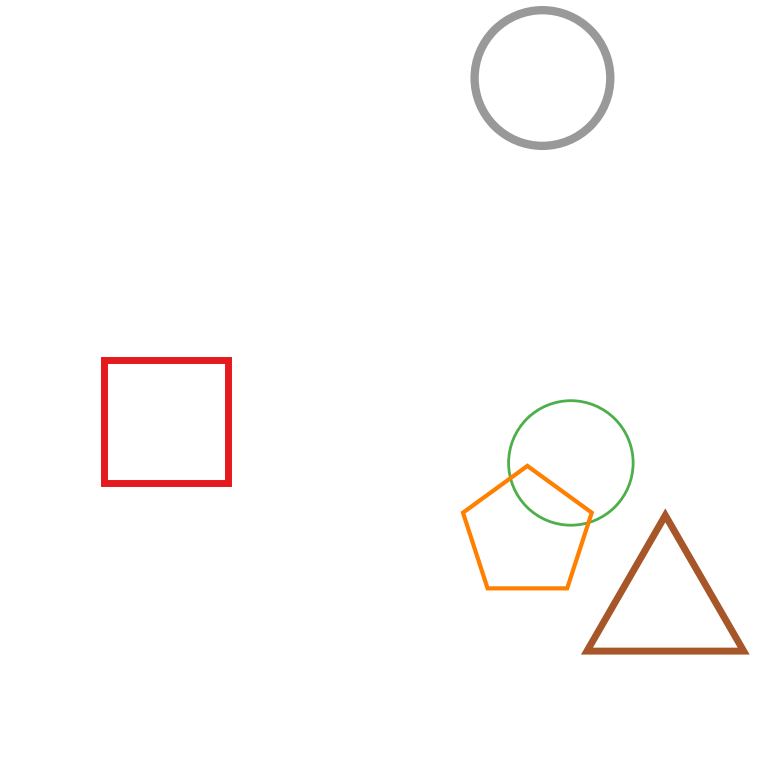[{"shape": "square", "thickness": 2.5, "radius": 0.4, "center": [0.216, 0.452]}, {"shape": "circle", "thickness": 1, "radius": 0.4, "center": [0.741, 0.399]}, {"shape": "pentagon", "thickness": 1.5, "radius": 0.44, "center": [0.685, 0.307]}, {"shape": "triangle", "thickness": 2.5, "radius": 0.59, "center": [0.864, 0.213]}, {"shape": "circle", "thickness": 3, "radius": 0.44, "center": [0.704, 0.899]}]